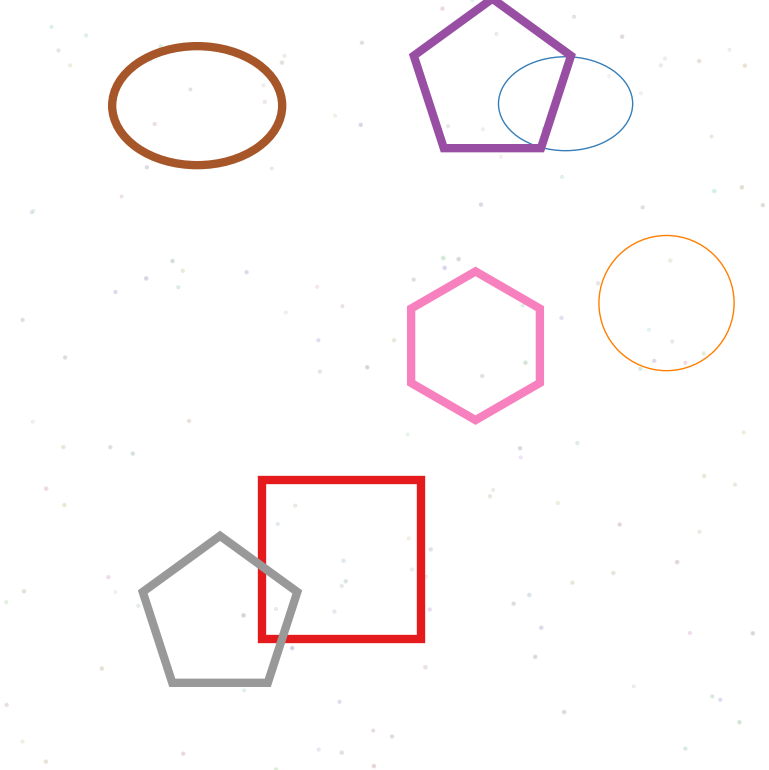[{"shape": "square", "thickness": 3, "radius": 0.52, "center": [0.443, 0.273]}, {"shape": "oval", "thickness": 0.5, "radius": 0.44, "center": [0.735, 0.865]}, {"shape": "pentagon", "thickness": 3, "radius": 0.54, "center": [0.639, 0.894]}, {"shape": "circle", "thickness": 0.5, "radius": 0.44, "center": [0.866, 0.606]}, {"shape": "oval", "thickness": 3, "radius": 0.55, "center": [0.256, 0.863]}, {"shape": "hexagon", "thickness": 3, "radius": 0.48, "center": [0.618, 0.551]}, {"shape": "pentagon", "thickness": 3, "radius": 0.53, "center": [0.286, 0.199]}]